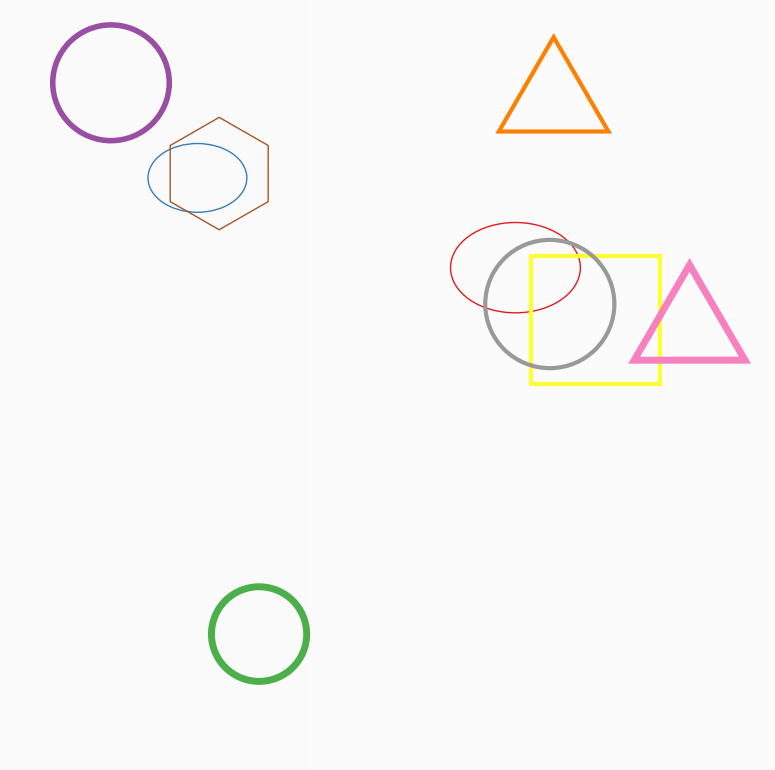[{"shape": "oval", "thickness": 0.5, "radius": 0.42, "center": [0.665, 0.652]}, {"shape": "oval", "thickness": 0.5, "radius": 0.32, "center": [0.255, 0.769]}, {"shape": "circle", "thickness": 2.5, "radius": 0.31, "center": [0.334, 0.177]}, {"shape": "circle", "thickness": 2, "radius": 0.38, "center": [0.143, 0.892]}, {"shape": "triangle", "thickness": 1.5, "radius": 0.41, "center": [0.714, 0.87]}, {"shape": "square", "thickness": 1.5, "radius": 0.41, "center": [0.769, 0.584]}, {"shape": "hexagon", "thickness": 0.5, "radius": 0.36, "center": [0.283, 0.775]}, {"shape": "triangle", "thickness": 2.5, "radius": 0.41, "center": [0.89, 0.573]}, {"shape": "circle", "thickness": 1.5, "radius": 0.42, "center": [0.709, 0.605]}]